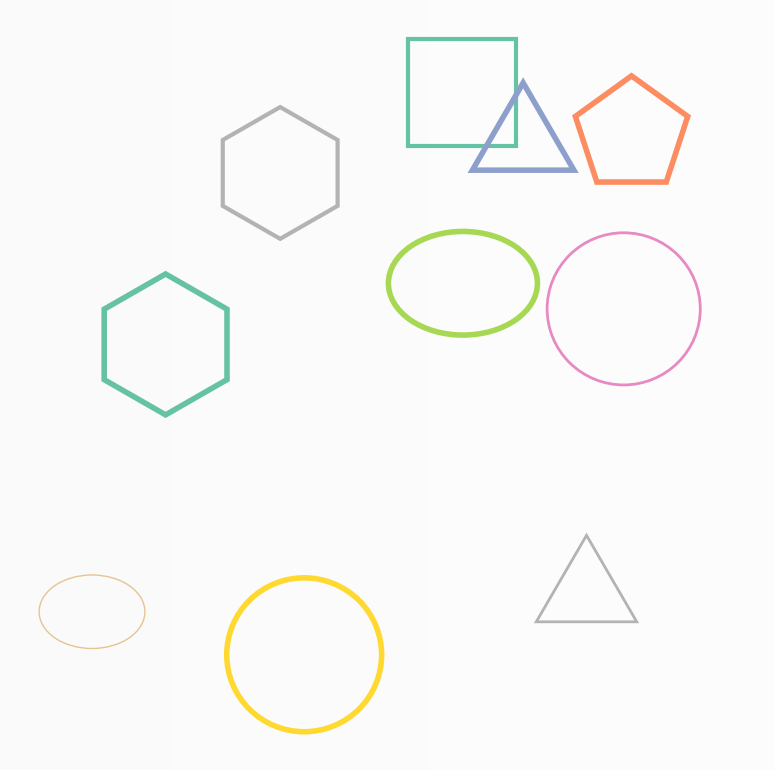[{"shape": "square", "thickness": 1.5, "radius": 0.35, "center": [0.596, 0.88]}, {"shape": "hexagon", "thickness": 2, "radius": 0.46, "center": [0.214, 0.553]}, {"shape": "pentagon", "thickness": 2, "radius": 0.38, "center": [0.815, 0.825]}, {"shape": "triangle", "thickness": 2, "radius": 0.38, "center": [0.675, 0.817]}, {"shape": "circle", "thickness": 1, "radius": 0.49, "center": [0.805, 0.599]}, {"shape": "oval", "thickness": 2, "radius": 0.48, "center": [0.597, 0.632]}, {"shape": "circle", "thickness": 2, "radius": 0.5, "center": [0.392, 0.15]}, {"shape": "oval", "thickness": 0.5, "radius": 0.34, "center": [0.119, 0.206]}, {"shape": "hexagon", "thickness": 1.5, "radius": 0.43, "center": [0.362, 0.775]}, {"shape": "triangle", "thickness": 1, "radius": 0.37, "center": [0.757, 0.23]}]